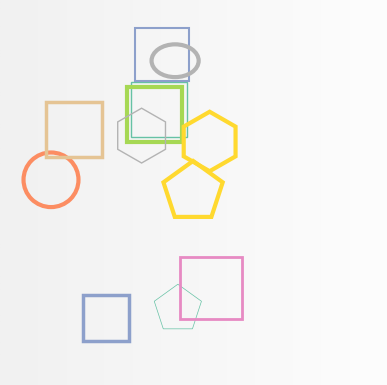[{"shape": "pentagon", "thickness": 0.5, "radius": 0.32, "center": [0.459, 0.198]}, {"shape": "square", "thickness": 1, "radius": 0.36, "center": [0.411, 0.715]}, {"shape": "circle", "thickness": 3, "radius": 0.35, "center": [0.132, 0.533]}, {"shape": "square", "thickness": 2.5, "radius": 0.3, "center": [0.274, 0.174]}, {"shape": "square", "thickness": 1.5, "radius": 0.35, "center": [0.418, 0.859]}, {"shape": "square", "thickness": 2, "radius": 0.4, "center": [0.544, 0.252]}, {"shape": "square", "thickness": 3, "radius": 0.36, "center": [0.399, 0.704]}, {"shape": "pentagon", "thickness": 3, "radius": 0.4, "center": [0.498, 0.502]}, {"shape": "hexagon", "thickness": 3, "radius": 0.39, "center": [0.541, 0.633]}, {"shape": "square", "thickness": 2.5, "radius": 0.36, "center": [0.191, 0.663]}, {"shape": "hexagon", "thickness": 1, "radius": 0.36, "center": [0.365, 0.648]}, {"shape": "oval", "thickness": 3, "radius": 0.3, "center": [0.452, 0.842]}]